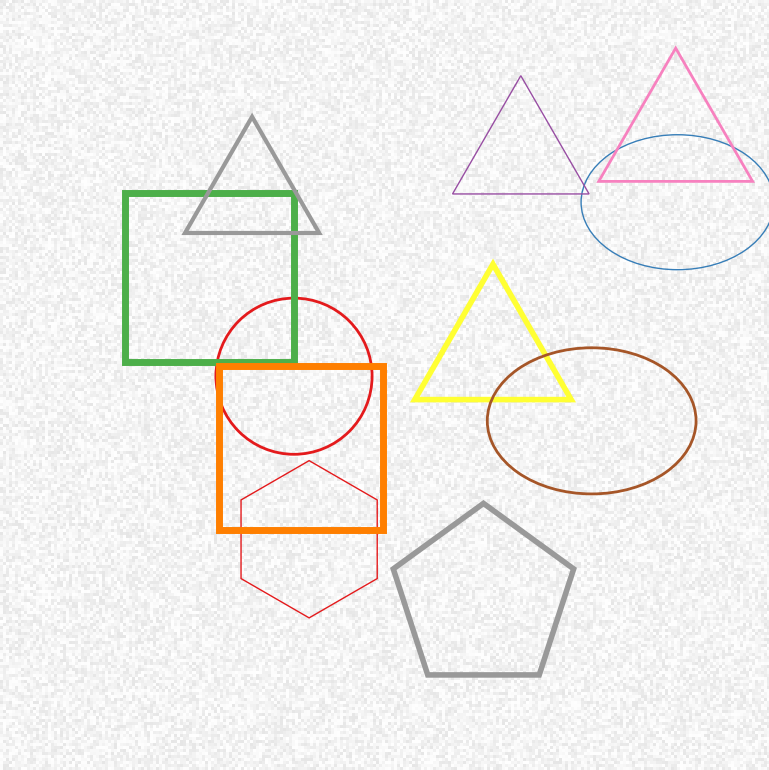[{"shape": "circle", "thickness": 1, "radius": 0.51, "center": [0.382, 0.511]}, {"shape": "hexagon", "thickness": 0.5, "radius": 0.51, "center": [0.401, 0.3]}, {"shape": "oval", "thickness": 0.5, "radius": 0.63, "center": [0.88, 0.737]}, {"shape": "square", "thickness": 2.5, "radius": 0.55, "center": [0.272, 0.64]}, {"shape": "triangle", "thickness": 0.5, "radius": 0.51, "center": [0.676, 0.799]}, {"shape": "square", "thickness": 2.5, "radius": 0.53, "center": [0.391, 0.418]}, {"shape": "triangle", "thickness": 2, "radius": 0.59, "center": [0.64, 0.54]}, {"shape": "oval", "thickness": 1, "radius": 0.68, "center": [0.768, 0.453]}, {"shape": "triangle", "thickness": 1, "radius": 0.58, "center": [0.878, 0.822]}, {"shape": "triangle", "thickness": 1.5, "radius": 0.5, "center": [0.327, 0.748]}, {"shape": "pentagon", "thickness": 2, "radius": 0.62, "center": [0.628, 0.223]}]